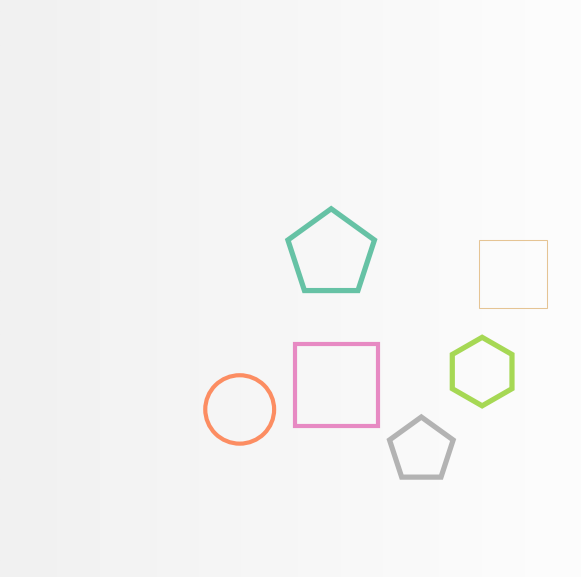[{"shape": "pentagon", "thickness": 2.5, "radius": 0.39, "center": [0.57, 0.559]}, {"shape": "circle", "thickness": 2, "radius": 0.3, "center": [0.412, 0.29]}, {"shape": "square", "thickness": 2, "radius": 0.35, "center": [0.579, 0.333]}, {"shape": "hexagon", "thickness": 2.5, "radius": 0.3, "center": [0.829, 0.356]}, {"shape": "square", "thickness": 0.5, "radius": 0.29, "center": [0.883, 0.525]}, {"shape": "pentagon", "thickness": 2.5, "radius": 0.29, "center": [0.725, 0.219]}]